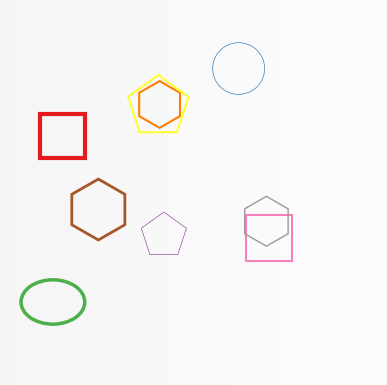[{"shape": "square", "thickness": 3, "radius": 0.29, "center": [0.162, 0.646]}, {"shape": "circle", "thickness": 0.5, "radius": 0.34, "center": [0.616, 0.822]}, {"shape": "oval", "thickness": 2.5, "radius": 0.41, "center": [0.136, 0.216]}, {"shape": "pentagon", "thickness": 0.5, "radius": 0.31, "center": [0.423, 0.388]}, {"shape": "hexagon", "thickness": 1.5, "radius": 0.3, "center": [0.412, 0.729]}, {"shape": "pentagon", "thickness": 1.5, "radius": 0.41, "center": [0.408, 0.723]}, {"shape": "hexagon", "thickness": 2, "radius": 0.4, "center": [0.254, 0.456]}, {"shape": "square", "thickness": 1.5, "radius": 0.3, "center": [0.694, 0.382]}, {"shape": "hexagon", "thickness": 1, "radius": 0.32, "center": [0.688, 0.425]}]